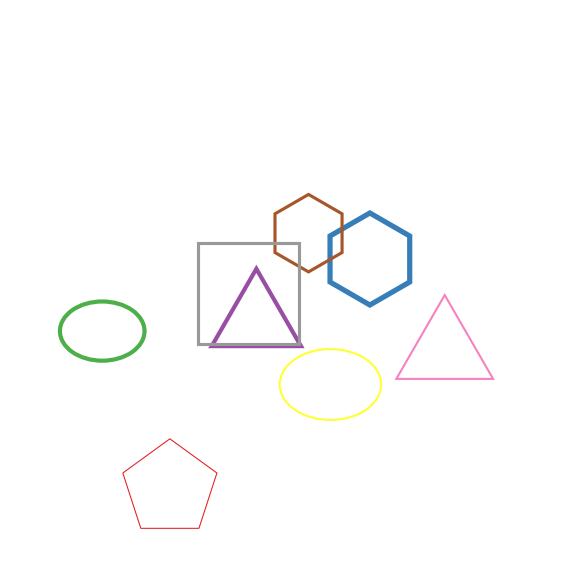[{"shape": "pentagon", "thickness": 0.5, "radius": 0.43, "center": [0.294, 0.154]}, {"shape": "hexagon", "thickness": 2.5, "radius": 0.4, "center": [0.64, 0.551]}, {"shape": "oval", "thickness": 2, "radius": 0.37, "center": [0.177, 0.426]}, {"shape": "triangle", "thickness": 2, "radius": 0.45, "center": [0.444, 0.444]}, {"shape": "oval", "thickness": 1, "radius": 0.44, "center": [0.572, 0.333]}, {"shape": "hexagon", "thickness": 1.5, "radius": 0.34, "center": [0.534, 0.595]}, {"shape": "triangle", "thickness": 1, "radius": 0.48, "center": [0.77, 0.391]}, {"shape": "square", "thickness": 1.5, "radius": 0.44, "center": [0.43, 0.49]}]